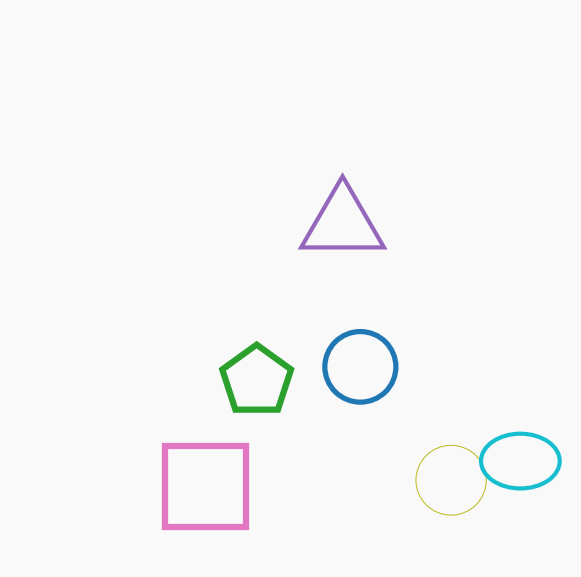[{"shape": "circle", "thickness": 2.5, "radius": 0.31, "center": [0.62, 0.364]}, {"shape": "pentagon", "thickness": 3, "radius": 0.31, "center": [0.442, 0.34]}, {"shape": "triangle", "thickness": 2, "radius": 0.41, "center": [0.589, 0.612]}, {"shape": "square", "thickness": 3, "radius": 0.35, "center": [0.353, 0.157]}, {"shape": "circle", "thickness": 0.5, "radius": 0.3, "center": [0.776, 0.168]}, {"shape": "oval", "thickness": 2, "radius": 0.34, "center": [0.895, 0.201]}]